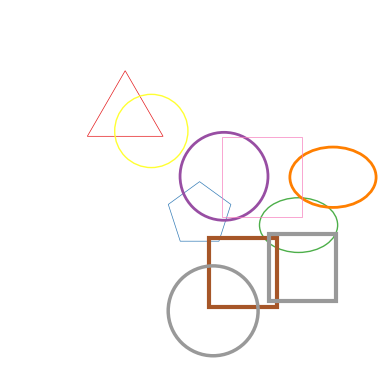[{"shape": "triangle", "thickness": 0.5, "radius": 0.57, "center": [0.325, 0.703]}, {"shape": "pentagon", "thickness": 0.5, "radius": 0.43, "center": [0.518, 0.443]}, {"shape": "oval", "thickness": 1, "radius": 0.51, "center": [0.775, 0.415]}, {"shape": "circle", "thickness": 2, "radius": 0.57, "center": [0.582, 0.542]}, {"shape": "oval", "thickness": 2, "radius": 0.56, "center": [0.865, 0.54]}, {"shape": "circle", "thickness": 1, "radius": 0.48, "center": [0.393, 0.66]}, {"shape": "square", "thickness": 3, "radius": 0.45, "center": [0.631, 0.291]}, {"shape": "square", "thickness": 0.5, "radius": 0.52, "center": [0.68, 0.541]}, {"shape": "square", "thickness": 3, "radius": 0.43, "center": [0.786, 0.305]}, {"shape": "circle", "thickness": 2.5, "radius": 0.58, "center": [0.554, 0.193]}]